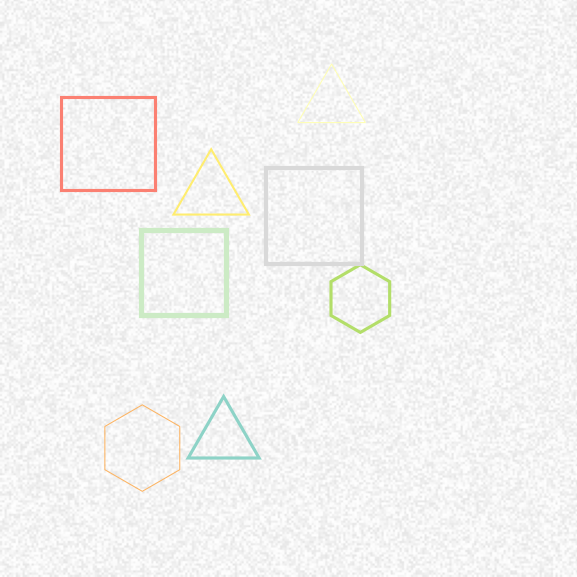[{"shape": "triangle", "thickness": 1.5, "radius": 0.35, "center": [0.387, 0.242]}, {"shape": "triangle", "thickness": 0.5, "radius": 0.34, "center": [0.574, 0.821]}, {"shape": "square", "thickness": 1.5, "radius": 0.41, "center": [0.187, 0.751]}, {"shape": "hexagon", "thickness": 0.5, "radius": 0.37, "center": [0.246, 0.223]}, {"shape": "hexagon", "thickness": 1.5, "radius": 0.29, "center": [0.624, 0.482]}, {"shape": "square", "thickness": 2, "radius": 0.42, "center": [0.543, 0.626]}, {"shape": "square", "thickness": 2.5, "radius": 0.37, "center": [0.317, 0.527]}, {"shape": "triangle", "thickness": 1, "radius": 0.38, "center": [0.366, 0.665]}]